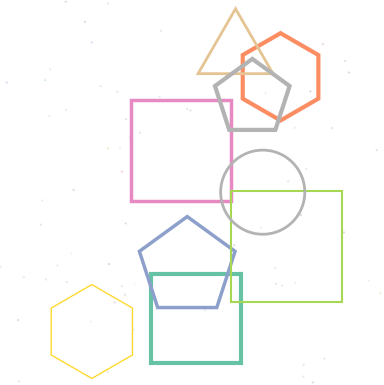[{"shape": "square", "thickness": 3, "radius": 0.58, "center": [0.509, 0.173]}, {"shape": "hexagon", "thickness": 3, "radius": 0.57, "center": [0.729, 0.8]}, {"shape": "pentagon", "thickness": 2.5, "radius": 0.65, "center": [0.486, 0.307]}, {"shape": "square", "thickness": 2.5, "radius": 0.65, "center": [0.47, 0.609]}, {"shape": "square", "thickness": 1.5, "radius": 0.72, "center": [0.744, 0.36]}, {"shape": "hexagon", "thickness": 1, "radius": 0.61, "center": [0.239, 0.139]}, {"shape": "triangle", "thickness": 2, "radius": 0.56, "center": [0.612, 0.865]}, {"shape": "pentagon", "thickness": 3, "radius": 0.51, "center": [0.655, 0.745]}, {"shape": "circle", "thickness": 2, "radius": 0.55, "center": [0.682, 0.501]}]